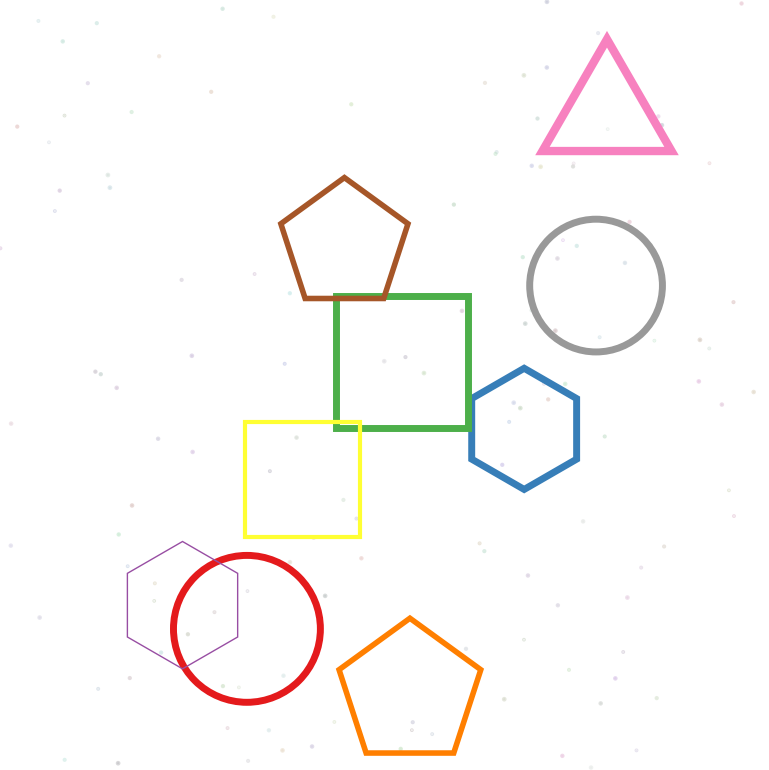[{"shape": "circle", "thickness": 2.5, "radius": 0.48, "center": [0.321, 0.183]}, {"shape": "hexagon", "thickness": 2.5, "radius": 0.39, "center": [0.681, 0.443]}, {"shape": "square", "thickness": 2.5, "radius": 0.43, "center": [0.522, 0.53]}, {"shape": "hexagon", "thickness": 0.5, "radius": 0.41, "center": [0.237, 0.214]}, {"shape": "pentagon", "thickness": 2, "radius": 0.48, "center": [0.532, 0.1]}, {"shape": "square", "thickness": 1.5, "radius": 0.37, "center": [0.393, 0.377]}, {"shape": "pentagon", "thickness": 2, "radius": 0.43, "center": [0.447, 0.683]}, {"shape": "triangle", "thickness": 3, "radius": 0.48, "center": [0.788, 0.852]}, {"shape": "circle", "thickness": 2.5, "radius": 0.43, "center": [0.774, 0.629]}]